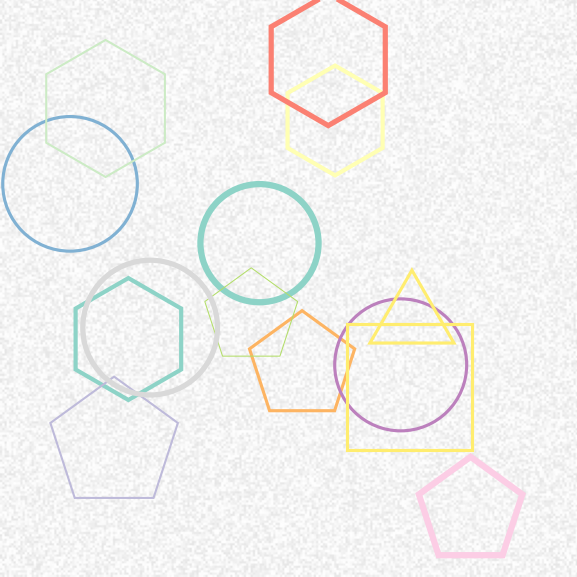[{"shape": "circle", "thickness": 3, "radius": 0.51, "center": [0.449, 0.578]}, {"shape": "hexagon", "thickness": 2, "radius": 0.53, "center": [0.222, 0.412]}, {"shape": "hexagon", "thickness": 2, "radius": 0.48, "center": [0.58, 0.791]}, {"shape": "pentagon", "thickness": 1, "radius": 0.58, "center": [0.198, 0.231]}, {"shape": "hexagon", "thickness": 2.5, "radius": 0.57, "center": [0.568, 0.896]}, {"shape": "circle", "thickness": 1.5, "radius": 0.58, "center": [0.121, 0.681]}, {"shape": "pentagon", "thickness": 1.5, "radius": 0.48, "center": [0.523, 0.365]}, {"shape": "pentagon", "thickness": 0.5, "radius": 0.42, "center": [0.435, 0.451]}, {"shape": "pentagon", "thickness": 3, "radius": 0.47, "center": [0.815, 0.114]}, {"shape": "circle", "thickness": 2.5, "radius": 0.58, "center": [0.26, 0.432]}, {"shape": "circle", "thickness": 1.5, "radius": 0.57, "center": [0.694, 0.367]}, {"shape": "hexagon", "thickness": 1, "radius": 0.59, "center": [0.183, 0.811]}, {"shape": "triangle", "thickness": 1.5, "radius": 0.42, "center": [0.713, 0.447]}, {"shape": "square", "thickness": 1.5, "radius": 0.54, "center": [0.709, 0.328]}]